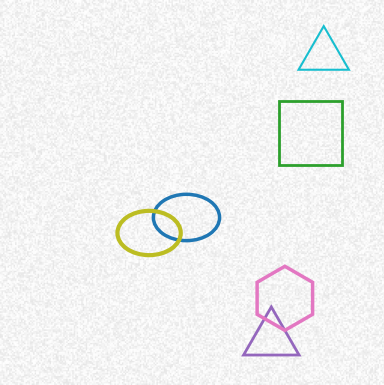[{"shape": "oval", "thickness": 2.5, "radius": 0.43, "center": [0.484, 0.435]}, {"shape": "square", "thickness": 2, "radius": 0.41, "center": [0.806, 0.654]}, {"shape": "triangle", "thickness": 2, "radius": 0.42, "center": [0.705, 0.119]}, {"shape": "hexagon", "thickness": 2.5, "radius": 0.42, "center": [0.74, 0.225]}, {"shape": "oval", "thickness": 3, "radius": 0.41, "center": [0.387, 0.395]}, {"shape": "triangle", "thickness": 1.5, "radius": 0.38, "center": [0.841, 0.857]}]